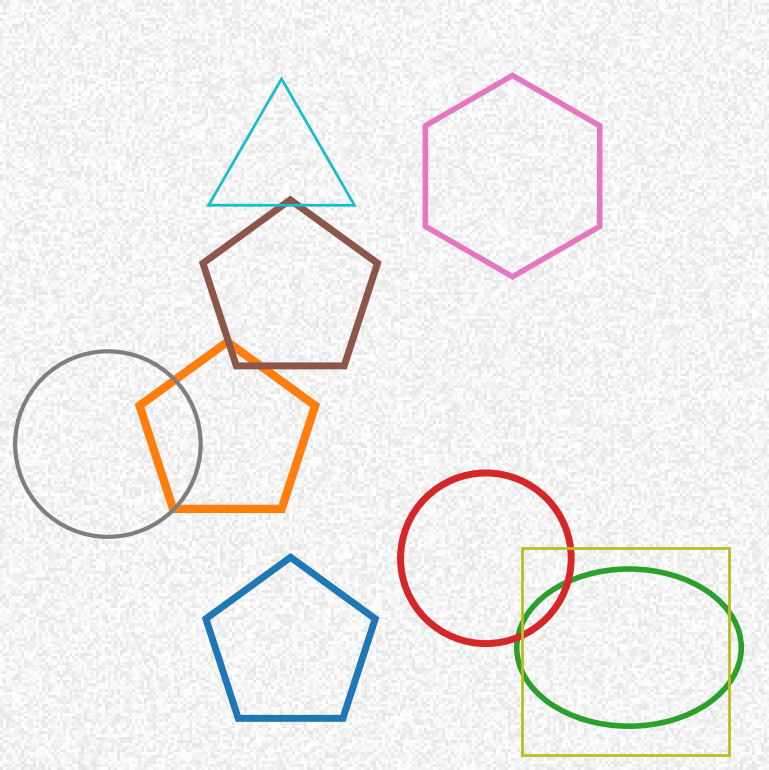[{"shape": "pentagon", "thickness": 2.5, "radius": 0.58, "center": [0.377, 0.161]}, {"shape": "pentagon", "thickness": 3, "radius": 0.6, "center": [0.295, 0.436]}, {"shape": "oval", "thickness": 2, "radius": 0.73, "center": [0.817, 0.159]}, {"shape": "circle", "thickness": 2.5, "radius": 0.55, "center": [0.631, 0.275]}, {"shape": "pentagon", "thickness": 2.5, "radius": 0.6, "center": [0.377, 0.621]}, {"shape": "hexagon", "thickness": 2, "radius": 0.65, "center": [0.666, 0.771]}, {"shape": "circle", "thickness": 1.5, "radius": 0.6, "center": [0.14, 0.423]}, {"shape": "square", "thickness": 1, "radius": 0.67, "center": [0.812, 0.154]}, {"shape": "triangle", "thickness": 1, "radius": 0.55, "center": [0.366, 0.788]}]